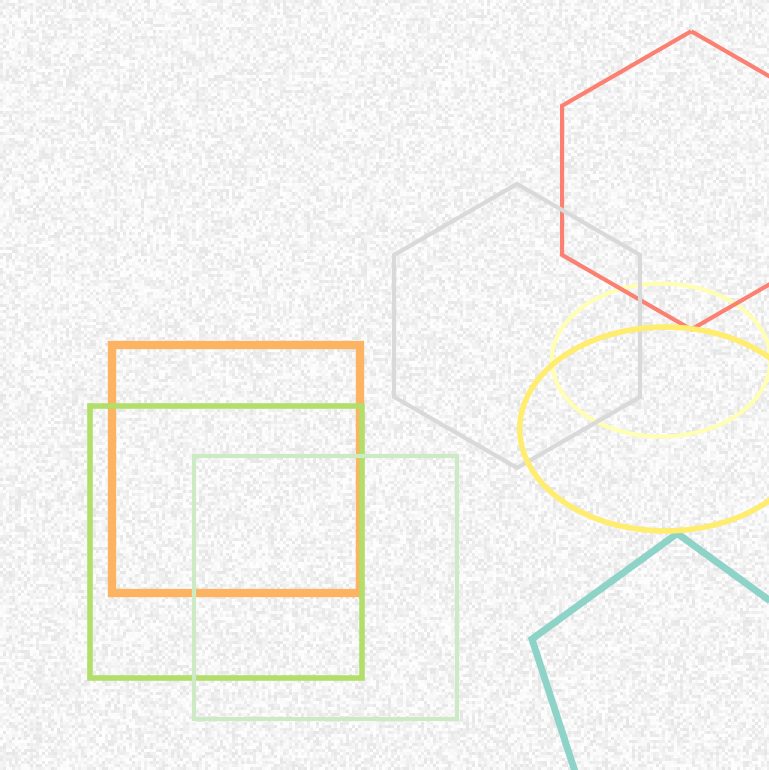[{"shape": "pentagon", "thickness": 2.5, "radius": 0.99, "center": [0.88, 0.109]}, {"shape": "oval", "thickness": 1.5, "radius": 0.71, "center": [0.859, 0.532]}, {"shape": "hexagon", "thickness": 1.5, "radius": 0.97, "center": [0.898, 0.766]}, {"shape": "square", "thickness": 3, "radius": 0.8, "center": [0.306, 0.391]}, {"shape": "square", "thickness": 2, "radius": 0.88, "center": [0.293, 0.296]}, {"shape": "hexagon", "thickness": 1.5, "radius": 0.92, "center": [0.671, 0.577]}, {"shape": "square", "thickness": 1.5, "radius": 0.85, "center": [0.423, 0.237]}, {"shape": "oval", "thickness": 2, "radius": 0.95, "center": [0.864, 0.443]}]